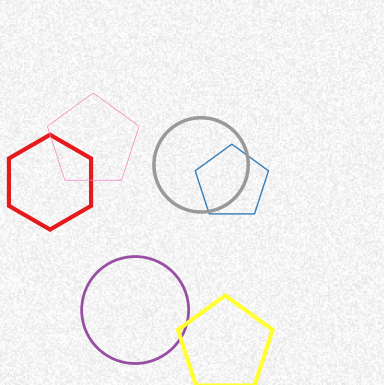[{"shape": "hexagon", "thickness": 3, "radius": 0.62, "center": [0.13, 0.527]}, {"shape": "pentagon", "thickness": 1, "radius": 0.5, "center": [0.602, 0.525]}, {"shape": "circle", "thickness": 2, "radius": 0.69, "center": [0.351, 0.195]}, {"shape": "pentagon", "thickness": 3, "radius": 0.65, "center": [0.585, 0.103]}, {"shape": "pentagon", "thickness": 0.5, "radius": 0.63, "center": [0.242, 0.633]}, {"shape": "circle", "thickness": 2.5, "radius": 0.61, "center": [0.522, 0.572]}]